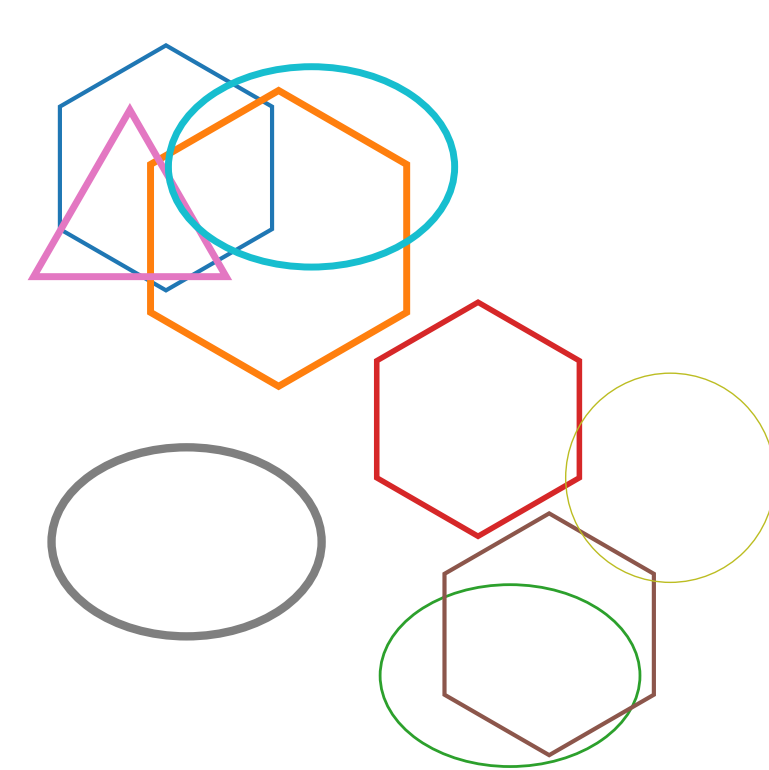[{"shape": "hexagon", "thickness": 1.5, "radius": 0.8, "center": [0.216, 0.782]}, {"shape": "hexagon", "thickness": 2.5, "radius": 0.96, "center": [0.362, 0.69]}, {"shape": "oval", "thickness": 1, "radius": 0.84, "center": [0.662, 0.123]}, {"shape": "hexagon", "thickness": 2, "radius": 0.76, "center": [0.621, 0.455]}, {"shape": "hexagon", "thickness": 1.5, "radius": 0.78, "center": [0.713, 0.176]}, {"shape": "triangle", "thickness": 2.5, "radius": 0.72, "center": [0.169, 0.713]}, {"shape": "oval", "thickness": 3, "radius": 0.88, "center": [0.242, 0.296]}, {"shape": "circle", "thickness": 0.5, "radius": 0.68, "center": [0.87, 0.38]}, {"shape": "oval", "thickness": 2.5, "radius": 0.93, "center": [0.405, 0.783]}]